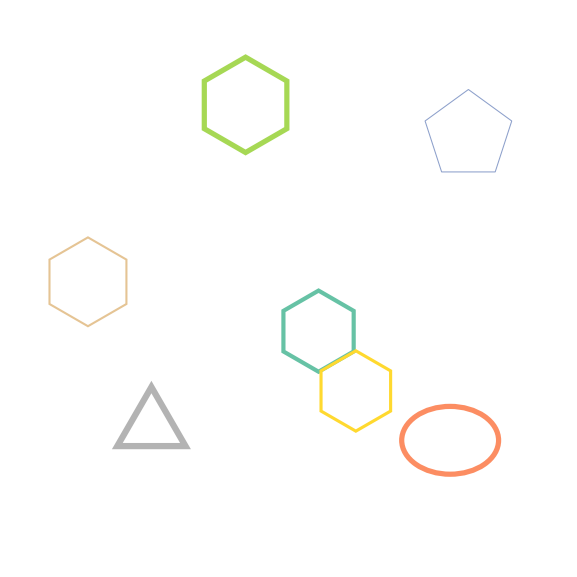[{"shape": "hexagon", "thickness": 2, "radius": 0.35, "center": [0.552, 0.426]}, {"shape": "oval", "thickness": 2.5, "radius": 0.42, "center": [0.779, 0.237]}, {"shape": "pentagon", "thickness": 0.5, "radius": 0.39, "center": [0.811, 0.765]}, {"shape": "hexagon", "thickness": 2.5, "radius": 0.41, "center": [0.425, 0.818]}, {"shape": "hexagon", "thickness": 1.5, "radius": 0.35, "center": [0.616, 0.322]}, {"shape": "hexagon", "thickness": 1, "radius": 0.38, "center": [0.152, 0.511]}, {"shape": "triangle", "thickness": 3, "radius": 0.34, "center": [0.262, 0.261]}]